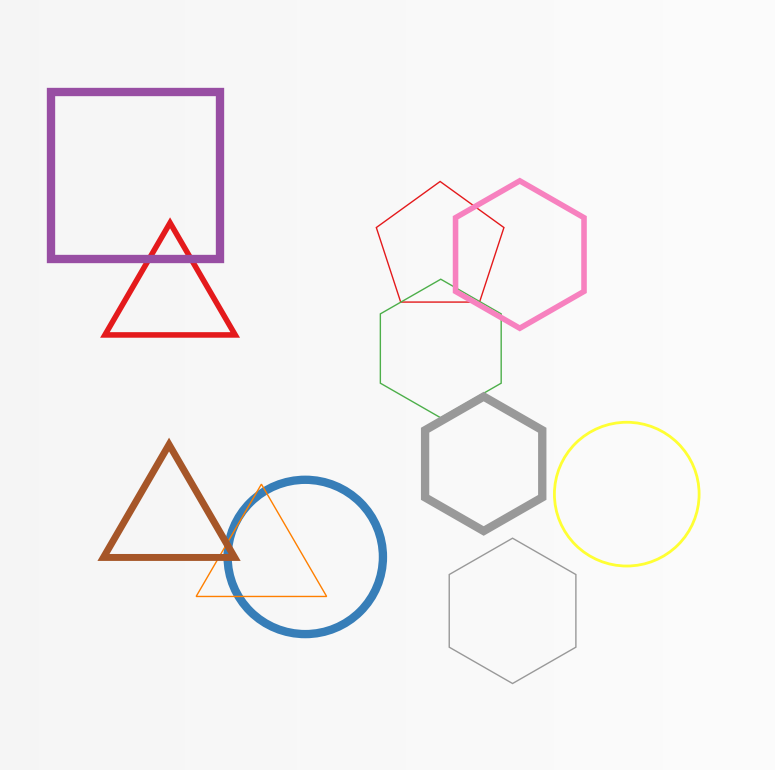[{"shape": "triangle", "thickness": 2, "radius": 0.49, "center": [0.219, 0.614]}, {"shape": "pentagon", "thickness": 0.5, "radius": 0.43, "center": [0.568, 0.678]}, {"shape": "circle", "thickness": 3, "radius": 0.5, "center": [0.394, 0.277]}, {"shape": "hexagon", "thickness": 0.5, "radius": 0.45, "center": [0.569, 0.547]}, {"shape": "square", "thickness": 3, "radius": 0.54, "center": [0.175, 0.772]}, {"shape": "triangle", "thickness": 0.5, "radius": 0.49, "center": [0.337, 0.274]}, {"shape": "circle", "thickness": 1, "radius": 0.47, "center": [0.809, 0.358]}, {"shape": "triangle", "thickness": 2.5, "radius": 0.49, "center": [0.218, 0.325]}, {"shape": "hexagon", "thickness": 2, "radius": 0.48, "center": [0.671, 0.669]}, {"shape": "hexagon", "thickness": 3, "radius": 0.44, "center": [0.624, 0.398]}, {"shape": "hexagon", "thickness": 0.5, "radius": 0.47, "center": [0.661, 0.207]}]